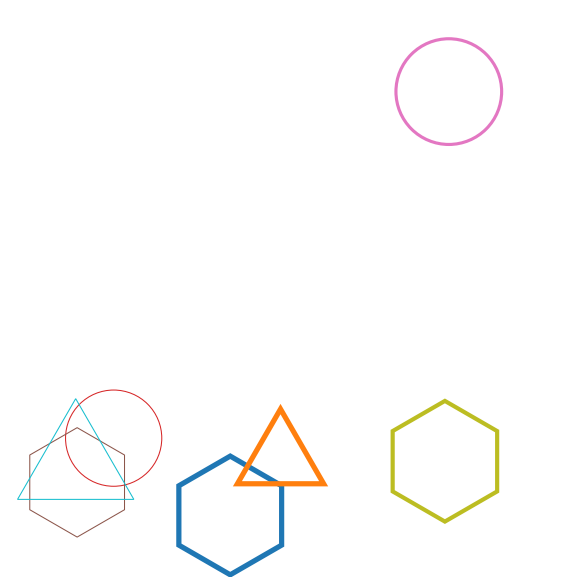[{"shape": "hexagon", "thickness": 2.5, "radius": 0.51, "center": [0.399, 0.107]}, {"shape": "triangle", "thickness": 2.5, "radius": 0.43, "center": [0.486, 0.205]}, {"shape": "circle", "thickness": 0.5, "radius": 0.42, "center": [0.197, 0.24]}, {"shape": "hexagon", "thickness": 0.5, "radius": 0.47, "center": [0.134, 0.164]}, {"shape": "circle", "thickness": 1.5, "radius": 0.46, "center": [0.777, 0.841]}, {"shape": "hexagon", "thickness": 2, "radius": 0.52, "center": [0.77, 0.2]}, {"shape": "triangle", "thickness": 0.5, "radius": 0.58, "center": [0.131, 0.193]}]